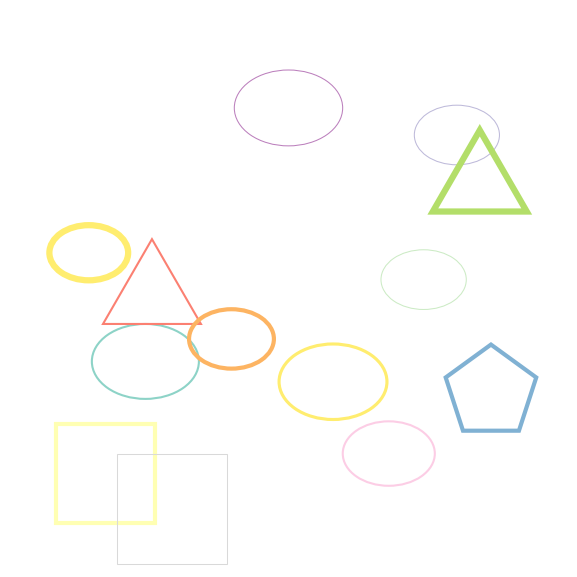[{"shape": "oval", "thickness": 1, "radius": 0.46, "center": [0.252, 0.373]}, {"shape": "square", "thickness": 2, "radius": 0.43, "center": [0.183, 0.18]}, {"shape": "oval", "thickness": 0.5, "radius": 0.37, "center": [0.791, 0.765]}, {"shape": "triangle", "thickness": 1, "radius": 0.49, "center": [0.263, 0.487]}, {"shape": "pentagon", "thickness": 2, "radius": 0.41, "center": [0.85, 0.32]}, {"shape": "oval", "thickness": 2, "radius": 0.37, "center": [0.401, 0.412]}, {"shape": "triangle", "thickness": 3, "radius": 0.47, "center": [0.831, 0.68]}, {"shape": "oval", "thickness": 1, "radius": 0.4, "center": [0.673, 0.214]}, {"shape": "square", "thickness": 0.5, "radius": 0.48, "center": [0.297, 0.118]}, {"shape": "oval", "thickness": 0.5, "radius": 0.47, "center": [0.5, 0.812]}, {"shape": "oval", "thickness": 0.5, "radius": 0.37, "center": [0.734, 0.515]}, {"shape": "oval", "thickness": 1.5, "radius": 0.47, "center": [0.577, 0.338]}, {"shape": "oval", "thickness": 3, "radius": 0.34, "center": [0.154, 0.561]}]